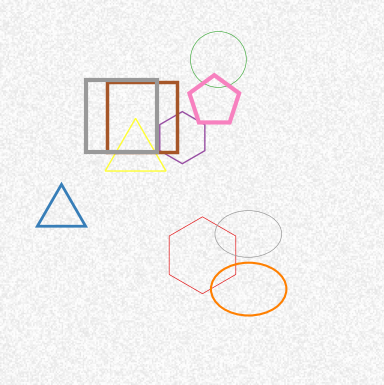[{"shape": "hexagon", "thickness": 0.5, "radius": 0.5, "center": [0.526, 0.337]}, {"shape": "triangle", "thickness": 2, "radius": 0.36, "center": [0.16, 0.449]}, {"shape": "circle", "thickness": 0.5, "radius": 0.36, "center": [0.567, 0.846]}, {"shape": "hexagon", "thickness": 1, "radius": 0.34, "center": [0.474, 0.642]}, {"shape": "oval", "thickness": 1.5, "radius": 0.49, "center": [0.646, 0.249]}, {"shape": "triangle", "thickness": 1, "radius": 0.46, "center": [0.352, 0.601]}, {"shape": "square", "thickness": 2.5, "radius": 0.46, "center": [0.369, 0.695]}, {"shape": "pentagon", "thickness": 3, "radius": 0.34, "center": [0.557, 0.737]}, {"shape": "square", "thickness": 3, "radius": 0.46, "center": [0.315, 0.698]}, {"shape": "oval", "thickness": 0.5, "radius": 0.43, "center": [0.645, 0.392]}]